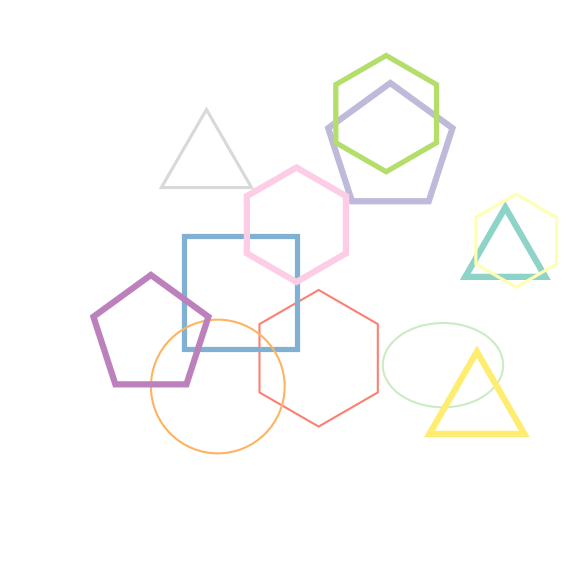[{"shape": "triangle", "thickness": 3, "radius": 0.4, "center": [0.875, 0.56]}, {"shape": "hexagon", "thickness": 1.5, "radius": 0.4, "center": [0.894, 0.582]}, {"shape": "pentagon", "thickness": 3, "radius": 0.57, "center": [0.676, 0.742]}, {"shape": "hexagon", "thickness": 1, "radius": 0.59, "center": [0.552, 0.379]}, {"shape": "square", "thickness": 2.5, "radius": 0.49, "center": [0.417, 0.493]}, {"shape": "circle", "thickness": 1, "radius": 0.58, "center": [0.377, 0.33]}, {"shape": "hexagon", "thickness": 2.5, "radius": 0.5, "center": [0.669, 0.802]}, {"shape": "hexagon", "thickness": 3, "radius": 0.5, "center": [0.513, 0.61]}, {"shape": "triangle", "thickness": 1.5, "radius": 0.45, "center": [0.357, 0.719]}, {"shape": "pentagon", "thickness": 3, "radius": 0.52, "center": [0.261, 0.418]}, {"shape": "oval", "thickness": 1, "radius": 0.52, "center": [0.767, 0.367]}, {"shape": "triangle", "thickness": 3, "radius": 0.47, "center": [0.826, 0.295]}]